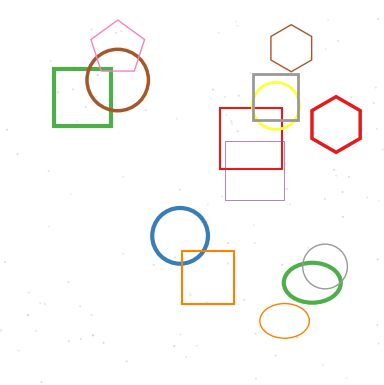[{"shape": "square", "thickness": 1.5, "radius": 0.4, "center": [0.652, 0.64]}, {"shape": "hexagon", "thickness": 2.5, "radius": 0.36, "center": [0.873, 0.677]}, {"shape": "circle", "thickness": 3, "radius": 0.36, "center": [0.468, 0.387]}, {"shape": "oval", "thickness": 3, "radius": 0.37, "center": [0.811, 0.266]}, {"shape": "square", "thickness": 3, "radius": 0.37, "center": [0.214, 0.746]}, {"shape": "square", "thickness": 0.5, "radius": 0.38, "center": [0.661, 0.557]}, {"shape": "square", "thickness": 1.5, "radius": 0.34, "center": [0.541, 0.279]}, {"shape": "oval", "thickness": 1, "radius": 0.32, "center": [0.739, 0.167]}, {"shape": "circle", "thickness": 2, "radius": 0.31, "center": [0.717, 0.725]}, {"shape": "hexagon", "thickness": 1, "radius": 0.31, "center": [0.757, 0.875]}, {"shape": "circle", "thickness": 2.5, "radius": 0.4, "center": [0.306, 0.792]}, {"shape": "pentagon", "thickness": 1, "radius": 0.37, "center": [0.306, 0.875]}, {"shape": "square", "thickness": 2, "radius": 0.3, "center": [0.716, 0.749]}, {"shape": "circle", "thickness": 1, "radius": 0.29, "center": [0.844, 0.308]}]